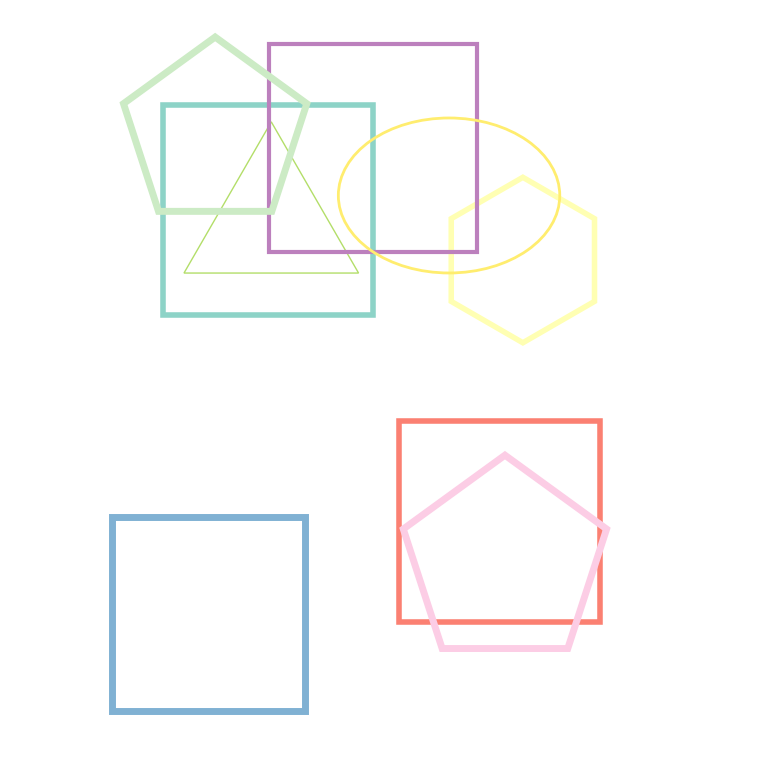[{"shape": "square", "thickness": 2, "radius": 0.68, "center": [0.348, 0.728]}, {"shape": "hexagon", "thickness": 2, "radius": 0.54, "center": [0.679, 0.662]}, {"shape": "square", "thickness": 2, "radius": 0.65, "center": [0.649, 0.323]}, {"shape": "square", "thickness": 2.5, "radius": 0.63, "center": [0.27, 0.203]}, {"shape": "triangle", "thickness": 0.5, "radius": 0.65, "center": [0.352, 0.711]}, {"shape": "pentagon", "thickness": 2.5, "radius": 0.69, "center": [0.656, 0.27]}, {"shape": "square", "thickness": 1.5, "radius": 0.67, "center": [0.484, 0.808]}, {"shape": "pentagon", "thickness": 2.5, "radius": 0.63, "center": [0.279, 0.827]}, {"shape": "oval", "thickness": 1, "radius": 0.72, "center": [0.583, 0.746]}]